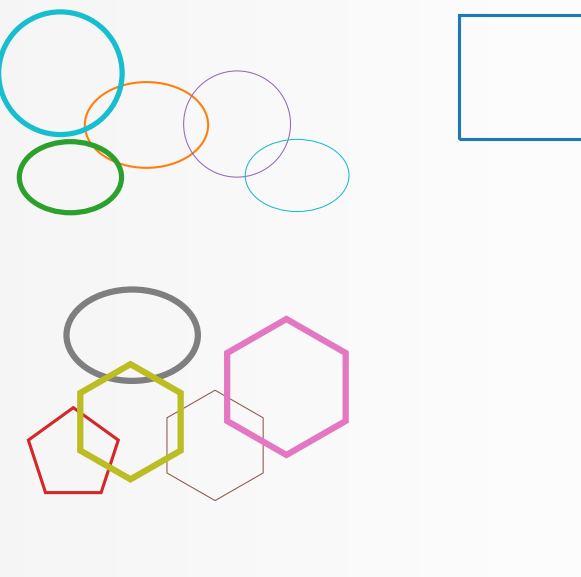[{"shape": "square", "thickness": 1.5, "radius": 0.54, "center": [0.898, 0.866]}, {"shape": "oval", "thickness": 1, "radius": 0.53, "center": [0.252, 0.783]}, {"shape": "oval", "thickness": 2.5, "radius": 0.44, "center": [0.121, 0.692]}, {"shape": "pentagon", "thickness": 1.5, "radius": 0.41, "center": [0.126, 0.212]}, {"shape": "circle", "thickness": 0.5, "radius": 0.46, "center": [0.408, 0.784]}, {"shape": "hexagon", "thickness": 0.5, "radius": 0.48, "center": [0.37, 0.228]}, {"shape": "hexagon", "thickness": 3, "radius": 0.59, "center": [0.493, 0.329]}, {"shape": "oval", "thickness": 3, "radius": 0.57, "center": [0.227, 0.419]}, {"shape": "hexagon", "thickness": 3, "radius": 0.5, "center": [0.224, 0.269]}, {"shape": "circle", "thickness": 2.5, "radius": 0.53, "center": [0.104, 0.872]}, {"shape": "oval", "thickness": 0.5, "radius": 0.45, "center": [0.511, 0.695]}]